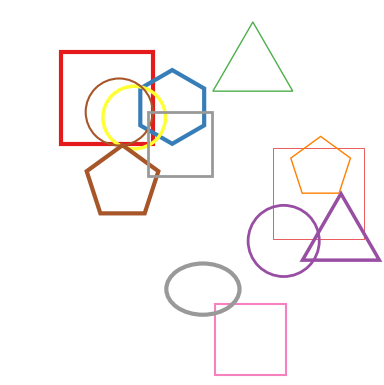[{"shape": "square", "thickness": 3, "radius": 0.6, "center": [0.279, 0.745]}, {"shape": "square", "thickness": 0.5, "radius": 0.59, "center": [0.827, 0.497]}, {"shape": "hexagon", "thickness": 3, "radius": 0.48, "center": [0.447, 0.722]}, {"shape": "triangle", "thickness": 1, "radius": 0.6, "center": [0.657, 0.823]}, {"shape": "circle", "thickness": 2, "radius": 0.46, "center": [0.737, 0.374]}, {"shape": "triangle", "thickness": 2.5, "radius": 0.58, "center": [0.886, 0.382]}, {"shape": "pentagon", "thickness": 1, "radius": 0.41, "center": [0.833, 0.564]}, {"shape": "circle", "thickness": 2.5, "radius": 0.41, "center": [0.349, 0.695]}, {"shape": "pentagon", "thickness": 3, "radius": 0.49, "center": [0.318, 0.525]}, {"shape": "circle", "thickness": 1.5, "radius": 0.44, "center": [0.31, 0.709]}, {"shape": "square", "thickness": 1.5, "radius": 0.47, "center": [0.65, 0.118]}, {"shape": "square", "thickness": 2, "radius": 0.41, "center": [0.468, 0.626]}, {"shape": "oval", "thickness": 3, "radius": 0.48, "center": [0.527, 0.249]}]